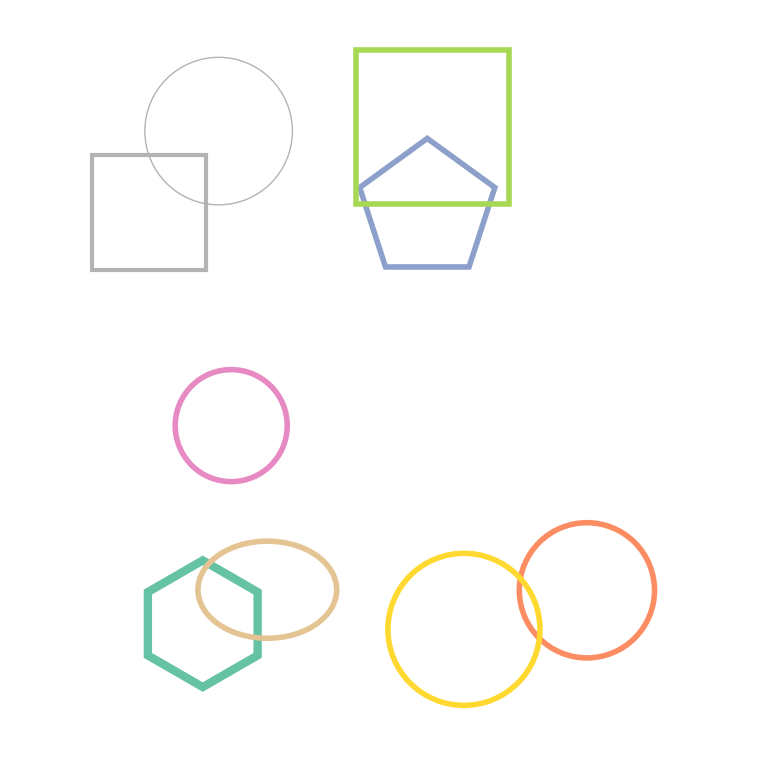[{"shape": "hexagon", "thickness": 3, "radius": 0.41, "center": [0.263, 0.19]}, {"shape": "circle", "thickness": 2, "radius": 0.44, "center": [0.762, 0.233]}, {"shape": "pentagon", "thickness": 2, "radius": 0.46, "center": [0.555, 0.728]}, {"shape": "circle", "thickness": 2, "radius": 0.36, "center": [0.3, 0.447]}, {"shape": "square", "thickness": 2, "radius": 0.5, "center": [0.562, 0.835]}, {"shape": "circle", "thickness": 2, "radius": 0.49, "center": [0.603, 0.183]}, {"shape": "oval", "thickness": 2, "radius": 0.45, "center": [0.347, 0.234]}, {"shape": "circle", "thickness": 0.5, "radius": 0.48, "center": [0.284, 0.83]}, {"shape": "square", "thickness": 1.5, "radius": 0.37, "center": [0.193, 0.724]}]